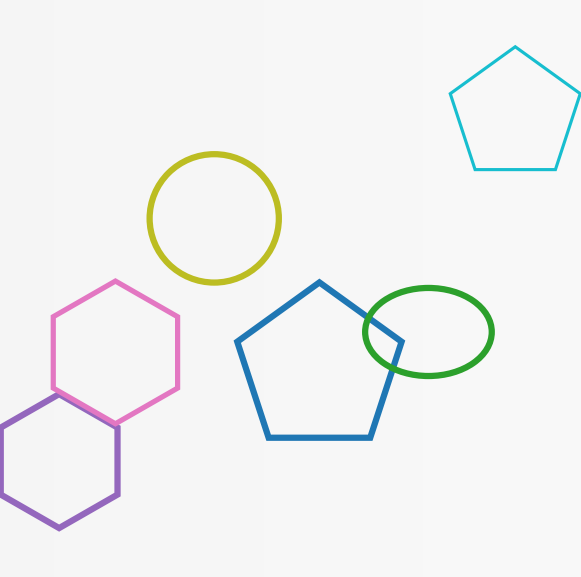[{"shape": "pentagon", "thickness": 3, "radius": 0.74, "center": [0.55, 0.361]}, {"shape": "oval", "thickness": 3, "radius": 0.54, "center": [0.737, 0.424]}, {"shape": "hexagon", "thickness": 3, "radius": 0.58, "center": [0.102, 0.201]}, {"shape": "hexagon", "thickness": 2.5, "radius": 0.62, "center": [0.199, 0.389]}, {"shape": "circle", "thickness": 3, "radius": 0.56, "center": [0.369, 0.621]}, {"shape": "pentagon", "thickness": 1.5, "radius": 0.59, "center": [0.886, 0.801]}]